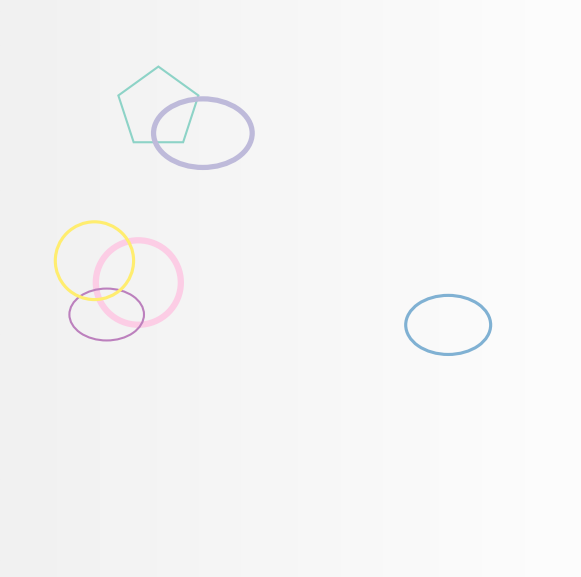[{"shape": "pentagon", "thickness": 1, "radius": 0.36, "center": [0.272, 0.811]}, {"shape": "oval", "thickness": 2.5, "radius": 0.42, "center": [0.349, 0.769]}, {"shape": "oval", "thickness": 1.5, "radius": 0.37, "center": [0.771, 0.437]}, {"shape": "circle", "thickness": 3, "radius": 0.37, "center": [0.238, 0.51]}, {"shape": "oval", "thickness": 1, "radius": 0.32, "center": [0.184, 0.455]}, {"shape": "circle", "thickness": 1.5, "radius": 0.34, "center": [0.162, 0.548]}]